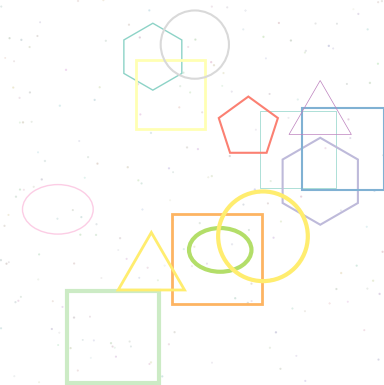[{"shape": "hexagon", "thickness": 1, "radius": 0.43, "center": [0.397, 0.853]}, {"shape": "square", "thickness": 0.5, "radius": 0.49, "center": [0.774, 0.612]}, {"shape": "square", "thickness": 2, "radius": 0.45, "center": [0.442, 0.755]}, {"shape": "hexagon", "thickness": 1.5, "radius": 0.56, "center": [0.832, 0.529]}, {"shape": "pentagon", "thickness": 1.5, "radius": 0.4, "center": [0.645, 0.668]}, {"shape": "square", "thickness": 1.5, "radius": 0.53, "center": [0.891, 0.613]}, {"shape": "square", "thickness": 2, "radius": 0.58, "center": [0.563, 0.327]}, {"shape": "oval", "thickness": 3, "radius": 0.41, "center": [0.572, 0.351]}, {"shape": "oval", "thickness": 1, "radius": 0.46, "center": [0.15, 0.456]}, {"shape": "circle", "thickness": 1.5, "radius": 0.44, "center": [0.506, 0.884]}, {"shape": "triangle", "thickness": 0.5, "radius": 0.47, "center": [0.832, 0.697]}, {"shape": "square", "thickness": 3, "radius": 0.59, "center": [0.293, 0.125]}, {"shape": "circle", "thickness": 3, "radius": 0.58, "center": [0.683, 0.386]}, {"shape": "triangle", "thickness": 2, "radius": 0.5, "center": [0.393, 0.297]}]